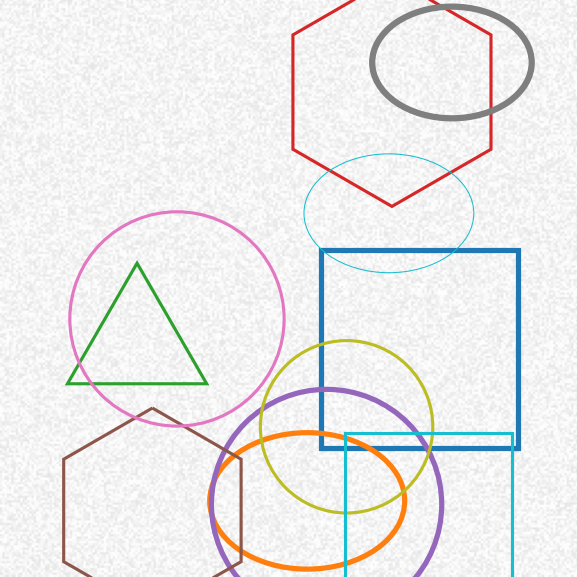[{"shape": "square", "thickness": 2.5, "radius": 0.85, "center": [0.726, 0.395]}, {"shape": "oval", "thickness": 2.5, "radius": 0.84, "center": [0.532, 0.132]}, {"shape": "triangle", "thickness": 1.5, "radius": 0.7, "center": [0.237, 0.404]}, {"shape": "hexagon", "thickness": 1.5, "radius": 0.99, "center": [0.679, 0.84]}, {"shape": "circle", "thickness": 2.5, "radius": 1.0, "center": [0.566, 0.126]}, {"shape": "hexagon", "thickness": 1.5, "radius": 0.89, "center": [0.264, 0.115]}, {"shape": "circle", "thickness": 1.5, "radius": 0.93, "center": [0.306, 0.447]}, {"shape": "oval", "thickness": 3, "radius": 0.69, "center": [0.783, 0.891]}, {"shape": "circle", "thickness": 1.5, "radius": 0.75, "center": [0.6, 0.26]}, {"shape": "square", "thickness": 1.5, "radius": 0.72, "center": [0.742, 0.106]}, {"shape": "oval", "thickness": 0.5, "radius": 0.74, "center": [0.673, 0.63]}]